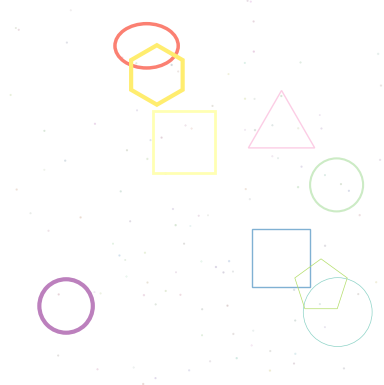[{"shape": "circle", "thickness": 0.5, "radius": 0.45, "center": [0.877, 0.189]}, {"shape": "square", "thickness": 2, "radius": 0.41, "center": [0.478, 0.631]}, {"shape": "oval", "thickness": 2.5, "radius": 0.41, "center": [0.381, 0.881]}, {"shape": "square", "thickness": 1, "radius": 0.38, "center": [0.729, 0.331]}, {"shape": "pentagon", "thickness": 0.5, "radius": 0.36, "center": [0.834, 0.256]}, {"shape": "triangle", "thickness": 1, "radius": 0.5, "center": [0.731, 0.666]}, {"shape": "circle", "thickness": 3, "radius": 0.35, "center": [0.172, 0.205]}, {"shape": "circle", "thickness": 1.5, "radius": 0.34, "center": [0.874, 0.52]}, {"shape": "hexagon", "thickness": 3, "radius": 0.39, "center": [0.407, 0.805]}]